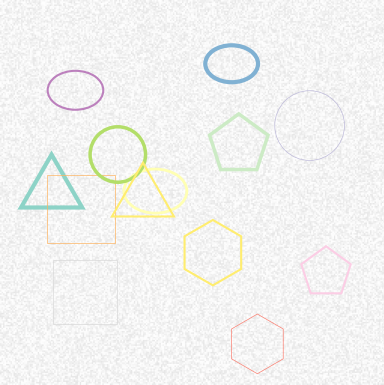[{"shape": "triangle", "thickness": 3, "radius": 0.46, "center": [0.134, 0.507]}, {"shape": "oval", "thickness": 2, "radius": 0.41, "center": [0.404, 0.504]}, {"shape": "circle", "thickness": 0.5, "radius": 0.45, "center": [0.804, 0.674]}, {"shape": "hexagon", "thickness": 0.5, "radius": 0.39, "center": [0.669, 0.107]}, {"shape": "oval", "thickness": 3, "radius": 0.34, "center": [0.602, 0.834]}, {"shape": "square", "thickness": 0.5, "radius": 0.44, "center": [0.21, 0.456]}, {"shape": "circle", "thickness": 2.5, "radius": 0.36, "center": [0.306, 0.599]}, {"shape": "pentagon", "thickness": 1.5, "radius": 0.34, "center": [0.847, 0.293]}, {"shape": "square", "thickness": 0.5, "radius": 0.42, "center": [0.221, 0.241]}, {"shape": "oval", "thickness": 1.5, "radius": 0.36, "center": [0.196, 0.765]}, {"shape": "pentagon", "thickness": 2.5, "radius": 0.4, "center": [0.62, 0.624]}, {"shape": "triangle", "thickness": 1.5, "radius": 0.46, "center": [0.371, 0.484]}, {"shape": "hexagon", "thickness": 1.5, "radius": 0.42, "center": [0.553, 0.344]}]